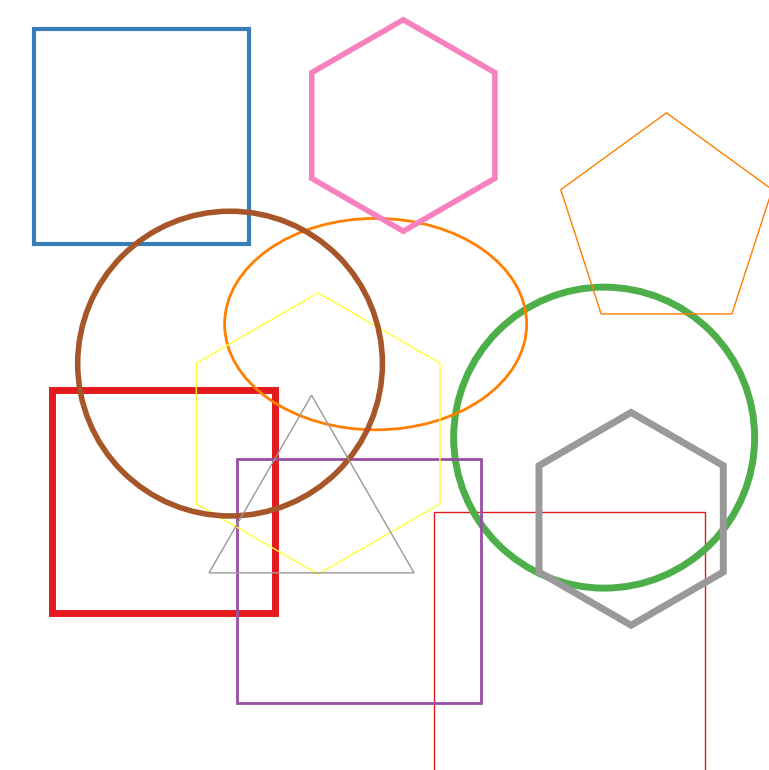[{"shape": "square", "thickness": 2.5, "radius": 0.72, "center": [0.213, 0.349]}, {"shape": "square", "thickness": 0.5, "radius": 0.88, "center": [0.74, 0.159]}, {"shape": "square", "thickness": 1.5, "radius": 0.7, "center": [0.183, 0.823]}, {"shape": "circle", "thickness": 2.5, "radius": 0.98, "center": [0.785, 0.432]}, {"shape": "square", "thickness": 1, "radius": 0.79, "center": [0.467, 0.245]}, {"shape": "oval", "thickness": 1, "radius": 0.98, "center": [0.488, 0.579]}, {"shape": "pentagon", "thickness": 0.5, "radius": 0.72, "center": [0.866, 0.709]}, {"shape": "hexagon", "thickness": 0.5, "radius": 0.91, "center": [0.413, 0.437]}, {"shape": "circle", "thickness": 2, "radius": 0.99, "center": [0.299, 0.528]}, {"shape": "hexagon", "thickness": 2, "radius": 0.69, "center": [0.524, 0.837]}, {"shape": "hexagon", "thickness": 2.5, "radius": 0.69, "center": [0.82, 0.326]}, {"shape": "triangle", "thickness": 0.5, "radius": 0.77, "center": [0.405, 0.333]}]